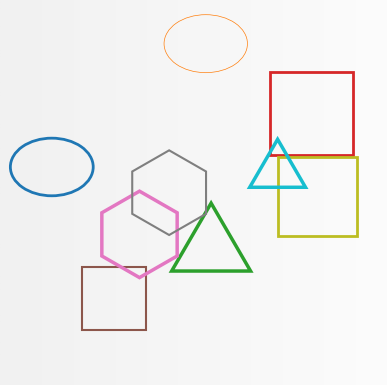[{"shape": "oval", "thickness": 2, "radius": 0.53, "center": [0.134, 0.566]}, {"shape": "oval", "thickness": 0.5, "radius": 0.54, "center": [0.531, 0.887]}, {"shape": "triangle", "thickness": 2.5, "radius": 0.59, "center": [0.545, 0.355]}, {"shape": "square", "thickness": 2, "radius": 0.54, "center": [0.804, 0.705]}, {"shape": "square", "thickness": 1.5, "radius": 0.41, "center": [0.294, 0.225]}, {"shape": "hexagon", "thickness": 2.5, "radius": 0.56, "center": [0.36, 0.391]}, {"shape": "hexagon", "thickness": 1.5, "radius": 0.55, "center": [0.436, 0.5]}, {"shape": "square", "thickness": 2, "radius": 0.51, "center": [0.82, 0.49]}, {"shape": "triangle", "thickness": 2.5, "radius": 0.42, "center": [0.716, 0.555]}]